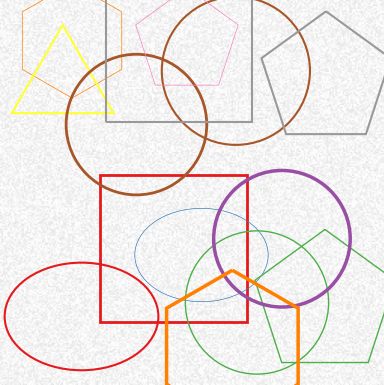[{"shape": "oval", "thickness": 1.5, "radius": 1.0, "center": [0.212, 0.178]}, {"shape": "square", "thickness": 2, "radius": 0.96, "center": [0.45, 0.354]}, {"shape": "oval", "thickness": 0.5, "radius": 0.87, "center": [0.523, 0.338]}, {"shape": "pentagon", "thickness": 1, "radius": 0.96, "center": [0.844, 0.213]}, {"shape": "circle", "thickness": 1, "radius": 0.93, "center": [0.667, 0.214]}, {"shape": "circle", "thickness": 2.5, "radius": 0.89, "center": [0.732, 0.38]}, {"shape": "hexagon", "thickness": 0.5, "radius": 0.75, "center": [0.187, 0.895]}, {"shape": "hexagon", "thickness": 2.5, "radius": 0.99, "center": [0.604, 0.101]}, {"shape": "triangle", "thickness": 1.5, "radius": 0.76, "center": [0.163, 0.782]}, {"shape": "circle", "thickness": 2, "radius": 0.91, "center": [0.354, 0.676]}, {"shape": "circle", "thickness": 1.5, "radius": 0.96, "center": [0.613, 0.816]}, {"shape": "pentagon", "thickness": 0.5, "radius": 0.7, "center": [0.486, 0.892]}, {"shape": "square", "thickness": 1.5, "radius": 0.95, "center": [0.465, 0.873]}, {"shape": "pentagon", "thickness": 1.5, "radius": 0.88, "center": [0.847, 0.794]}]